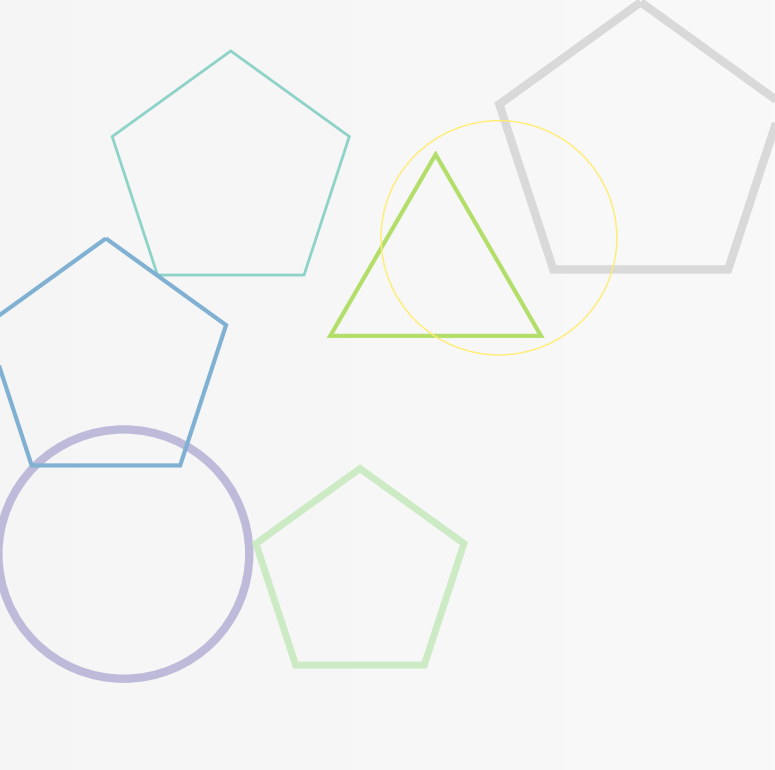[{"shape": "pentagon", "thickness": 1, "radius": 0.8, "center": [0.298, 0.773]}, {"shape": "circle", "thickness": 3, "radius": 0.81, "center": [0.16, 0.28]}, {"shape": "pentagon", "thickness": 1.5, "radius": 0.81, "center": [0.137, 0.527]}, {"shape": "triangle", "thickness": 1.5, "radius": 0.79, "center": [0.562, 0.642]}, {"shape": "pentagon", "thickness": 3, "radius": 0.96, "center": [0.827, 0.805]}, {"shape": "pentagon", "thickness": 2.5, "radius": 0.71, "center": [0.464, 0.25]}, {"shape": "circle", "thickness": 0.5, "radius": 0.76, "center": [0.644, 0.691]}]